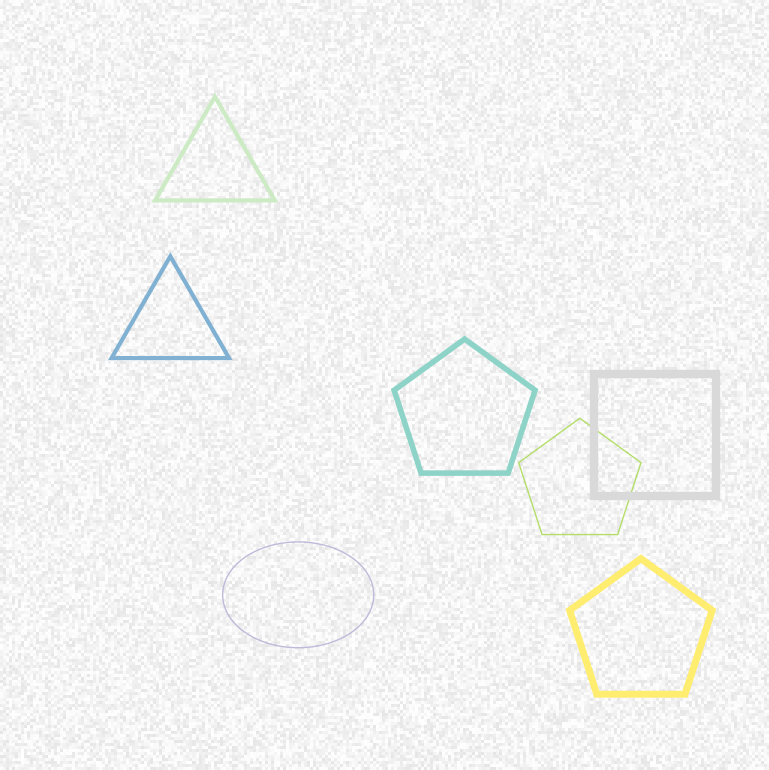[{"shape": "pentagon", "thickness": 2, "radius": 0.48, "center": [0.603, 0.463]}, {"shape": "oval", "thickness": 0.5, "radius": 0.49, "center": [0.387, 0.227]}, {"shape": "triangle", "thickness": 1.5, "radius": 0.44, "center": [0.221, 0.579]}, {"shape": "pentagon", "thickness": 0.5, "radius": 0.42, "center": [0.753, 0.373]}, {"shape": "square", "thickness": 3, "radius": 0.4, "center": [0.851, 0.435]}, {"shape": "triangle", "thickness": 1.5, "radius": 0.45, "center": [0.279, 0.785]}, {"shape": "pentagon", "thickness": 2.5, "radius": 0.49, "center": [0.832, 0.177]}]